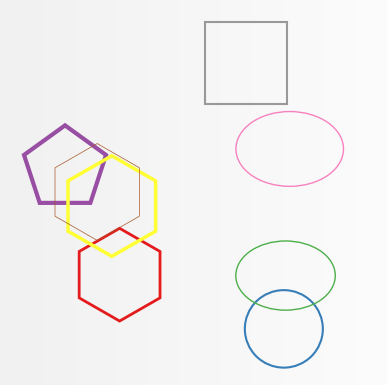[{"shape": "hexagon", "thickness": 2, "radius": 0.6, "center": [0.309, 0.287]}, {"shape": "circle", "thickness": 1.5, "radius": 0.5, "center": [0.732, 0.146]}, {"shape": "oval", "thickness": 1, "radius": 0.64, "center": [0.737, 0.284]}, {"shape": "pentagon", "thickness": 3, "radius": 0.56, "center": [0.168, 0.563]}, {"shape": "hexagon", "thickness": 2.5, "radius": 0.65, "center": [0.289, 0.465]}, {"shape": "hexagon", "thickness": 0.5, "radius": 0.63, "center": [0.251, 0.501]}, {"shape": "oval", "thickness": 1, "radius": 0.69, "center": [0.748, 0.613]}, {"shape": "square", "thickness": 1.5, "radius": 0.53, "center": [0.635, 0.836]}]